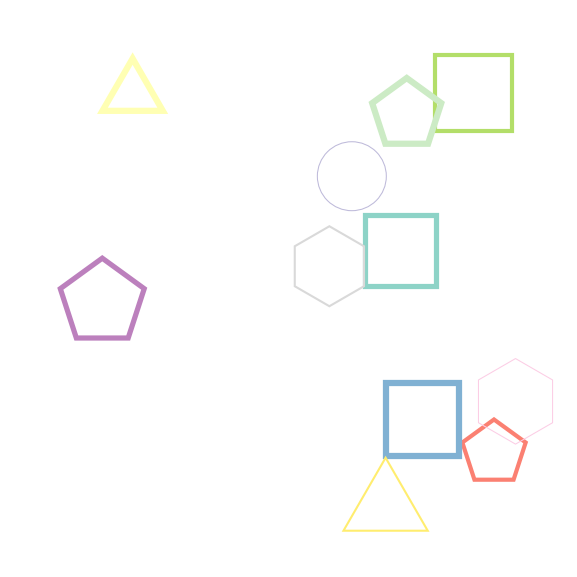[{"shape": "square", "thickness": 2.5, "radius": 0.3, "center": [0.694, 0.565]}, {"shape": "triangle", "thickness": 3, "radius": 0.3, "center": [0.23, 0.837]}, {"shape": "circle", "thickness": 0.5, "radius": 0.3, "center": [0.609, 0.694]}, {"shape": "pentagon", "thickness": 2, "radius": 0.29, "center": [0.855, 0.215]}, {"shape": "square", "thickness": 3, "radius": 0.32, "center": [0.732, 0.272]}, {"shape": "square", "thickness": 2, "radius": 0.33, "center": [0.82, 0.838]}, {"shape": "hexagon", "thickness": 0.5, "radius": 0.37, "center": [0.893, 0.304]}, {"shape": "hexagon", "thickness": 1, "radius": 0.35, "center": [0.57, 0.538]}, {"shape": "pentagon", "thickness": 2.5, "radius": 0.38, "center": [0.177, 0.476]}, {"shape": "pentagon", "thickness": 3, "radius": 0.31, "center": [0.704, 0.801]}, {"shape": "triangle", "thickness": 1, "radius": 0.42, "center": [0.668, 0.122]}]